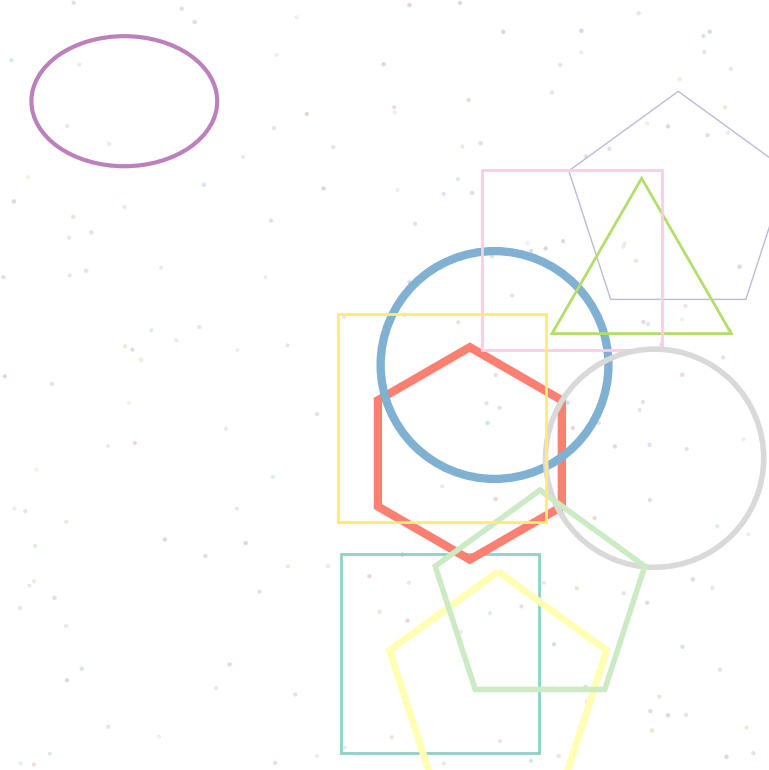[{"shape": "square", "thickness": 1, "radius": 0.64, "center": [0.572, 0.151]}, {"shape": "pentagon", "thickness": 2.5, "radius": 0.74, "center": [0.647, 0.109]}, {"shape": "pentagon", "thickness": 0.5, "radius": 0.75, "center": [0.881, 0.732]}, {"shape": "hexagon", "thickness": 3, "radius": 0.69, "center": [0.61, 0.411]}, {"shape": "circle", "thickness": 3, "radius": 0.74, "center": [0.642, 0.526]}, {"shape": "triangle", "thickness": 1, "radius": 0.67, "center": [0.833, 0.634]}, {"shape": "square", "thickness": 1, "radius": 0.58, "center": [0.743, 0.662]}, {"shape": "circle", "thickness": 2, "radius": 0.71, "center": [0.85, 0.405]}, {"shape": "oval", "thickness": 1.5, "radius": 0.6, "center": [0.161, 0.869]}, {"shape": "pentagon", "thickness": 2, "radius": 0.72, "center": [0.701, 0.22]}, {"shape": "square", "thickness": 1, "radius": 0.67, "center": [0.574, 0.457]}]